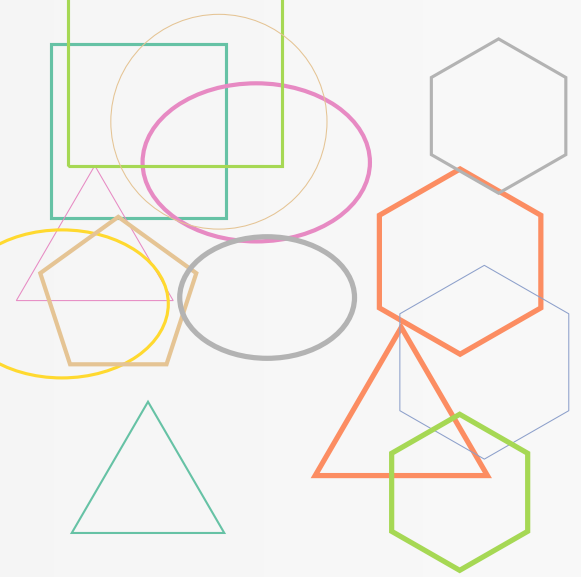[{"shape": "triangle", "thickness": 1, "radius": 0.76, "center": [0.255, 0.152]}, {"shape": "square", "thickness": 1.5, "radius": 0.75, "center": [0.238, 0.773]}, {"shape": "hexagon", "thickness": 2.5, "radius": 0.8, "center": [0.792, 0.546]}, {"shape": "triangle", "thickness": 2.5, "radius": 0.86, "center": [0.69, 0.261]}, {"shape": "hexagon", "thickness": 0.5, "radius": 0.84, "center": [0.833, 0.372]}, {"shape": "triangle", "thickness": 0.5, "radius": 0.78, "center": [0.163, 0.557]}, {"shape": "oval", "thickness": 2, "radius": 0.98, "center": [0.441, 0.718]}, {"shape": "hexagon", "thickness": 2.5, "radius": 0.68, "center": [0.791, 0.147]}, {"shape": "square", "thickness": 1.5, "radius": 0.92, "center": [0.302, 0.896]}, {"shape": "oval", "thickness": 1.5, "radius": 0.92, "center": [0.106, 0.473]}, {"shape": "circle", "thickness": 0.5, "radius": 0.93, "center": [0.377, 0.788]}, {"shape": "pentagon", "thickness": 2, "radius": 0.71, "center": [0.203, 0.482]}, {"shape": "oval", "thickness": 2.5, "radius": 0.75, "center": [0.46, 0.484]}, {"shape": "hexagon", "thickness": 1.5, "radius": 0.67, "center": [0.858, 0.798]}]